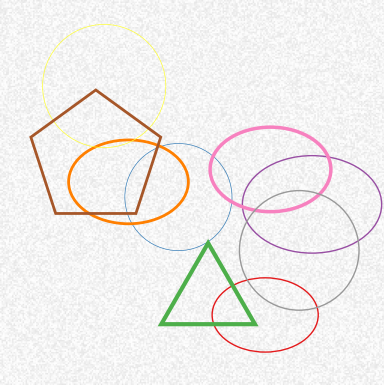[{"shape": "oval", "thickness": 1, "radius": 0.69, "center": [0.689, 0.182]}, {"shape": "circle", "thickness": 0.5, "radius": 0.7, "center": [0.463, 0.488]}, {"shape": "triangle", "thickness": 3, "radius": 0.7, "center": [0.541, 0.228]}, {"shape": "oval", "thickness": 1, "radius": 0.9, "center": [0.81, 0.469]}, {"shape": "oval", "thickness": 2, "radius": 0.78, "center": [0.334, 0.528]}, {"shape": "circle", "thickness": 0.5, "radius": 0.8, "center": [0.271, 0.777]}, {"shape": "pentagon", "thickness": 2, "radius": 0.89, "center": [0.249, 0.589]}, {"shape": "oval", "thickness": 2.5, "radius": 0.78, "center": [0.703, 0.56]}, {"shape": "circle", "thickness": 1, "radius": 0.78, "center": [0.777, 0.35]}]